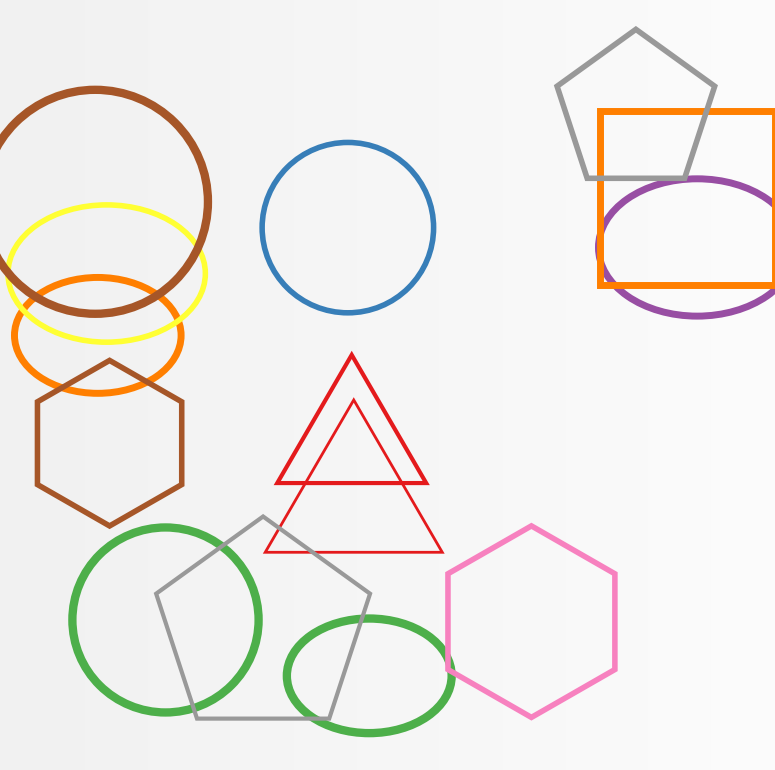[{"shape": "triangle", "thickness": 1.5, "radius": 0.55, "center": [0.454, 0.428]}, {"shape": "triangle", "thickness": 1, "radius": 0.66, "center": [0.456, 0.349]}, {"shape": "circle", "thickness": 2, "radius": 0.55, "center": [0.449, 0.704]}, {"shape": "circle", "thickness": 3, "radius": 0.6, "center": [0.214, 0.195]}, {"shape": "oval", "thickness": 3, "radius": 0.53, "center": [0.476, 0.122]}, {"shape": "oval", "thickness": 2.5, "radius": 0.64, "center": [0.9, 0.679]}, {"shape": "oval", "thickness": 2.5, "radius": 0.54, "center": [0.126, 0.564]}, {"shape": "square", "thickness": 2.5, "radius": 0.56, "center": [0.887, 0.742]}, {"shape": "oval", "thickness": 2, "radius": 0.64, "center": [0.138, 0.645]}, {"shape": "hexagon", "thickness": 2, "radius": 0.54, "center": [0.141, 0.424]}, {"shape": "circle", "thickness": 3, "radius": 0.73, "center": [0.123, 0.738]}, {"shape": "hexagon", "thickness": 2, "radius": 0.62, "center": [0.686, 0.193]}, {"shape": "pentagon", "thickness": 1.5, "radius": 0.73, "center": [0.339, 0.184]}, {"shape": "pentagon", "thickness": 2, "radius": 0.53, "center": [0.821, 0.855]}]